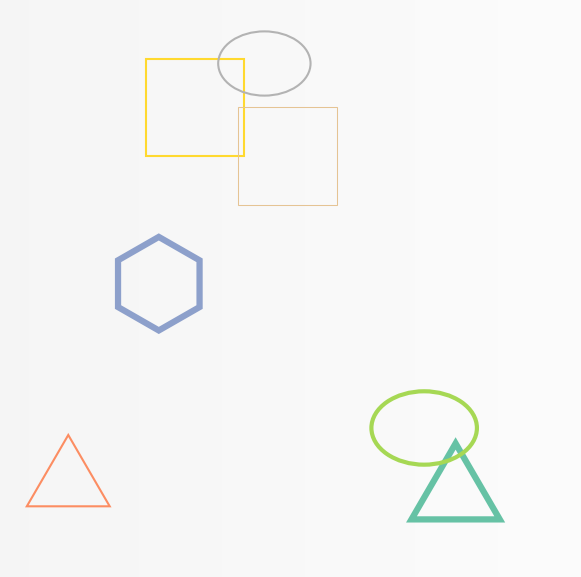[{"shape": "triangle", "thickness": 3, "radius": 0.44, "center": [0.784, 0.144]}, {"shape": "triangle", "thickness": 1, "radius": 0.41, "center": [0.117, 0.164]}, {"shape": "hexagon", "thickness": 3, "radius": 0.4, "center": [0.273, 0.508]}, {"shape": "oval", "thickness": 2, "radius": 0.45, "center": [0.73, 0.258]}, {"shape": "square", "thickness": 1, "radius": 0.42, "center": [0.336, 0.813]}, {"shape": "square", "thickness": 0.5, "radius": 0.42, "center": [0.495, 0.729]}, {"shape": "oval", "thickness": 1, "radius": 0.4, "center": [0.455, 0.889]}]